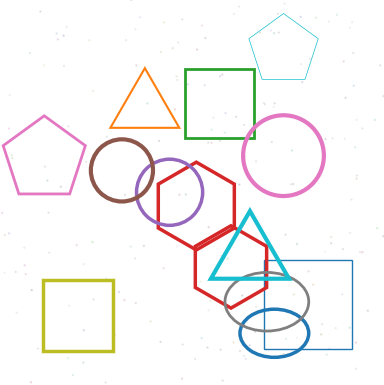[{"shape": "oval", "thickness": 2.5, "radius": 0.45, "center": [0.713, 0.134]}, {"shape": "square", "thickness": 1, "radius": 0.57, "center": [0.8, 0.209]}, {"shape": "triangle", "thickness": 1.5, "radius": 0.52, "center": [0.376, 0.72]}, {"shape": "square", "thickness": 2, "radius": 0.45, "center": [0.57, 0.731]}, {"shape": "hexagon", "thickness": 2.5, "radius": 0.57, "center": [0.51, 0.465]}, {"shape": "hexagon", "thickness": 2.5, "radius": 0.53, "center": [0.6, 0.307]}, {"shape": "circle", "thickness": 2.5, "radius": 0.43, "center": [0.44, 0.501]}, {"shape": "circle", "thickness": 3, "radius": 0.4, "center": [0.317, 0.557]}, {"shape": "pentagon", "thickness": 2, "radius": 0.56, "center": [0.115, 0.587]}, {"shape": "circle", "thickness": 3, "radius": 0.52, "center": [0.736, 0.596]}, {"shape": "oval", "thickness": 2, "radius": 0.54, "center": [0.693, 0.216]}, {"shape": "square", "thickness": 2.5, "radius": 0.46, "center": [0.203, 0.181]}, {"shape": "triangle", "thickness": 3, "radius": 0.59, "center": [0.649, 0.335]}, {"shape": "pentagon", "thickness": 0.5, "radius": 0.47, "center": [0.737, 0.87]}]